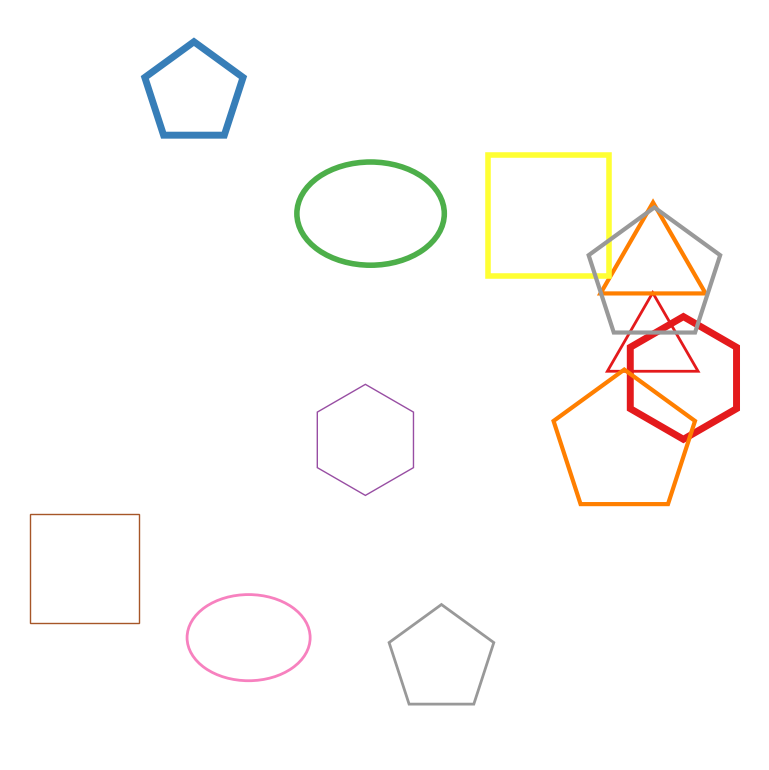[{"shape": "triangle", "thickness": 1, "radius": 0.34, "center": [0.848, 0.552]}, {"shape": "hexagon", "thickness": 2.5, "radius": 0.4, "center": [0.888, 0.509]}, {"shape": "pentagon", "thickness": 2.5, "radius": 0.34, "center": [0.252, 0.879]}, {"shape": "oval", "thickness": 2, "radius": 0.48, "center": [0.481, 0.723]}, {"shape": "hexagon", "thickness": 0.5, "radius": 0.36, "center": [0.475, 0.429]}, {"shape": "pentagon", "thickness": 1.5, "radius": 0.48, "center": [0.811, 0.423]}, {"shape": "triangle", "thickness": 1.5, "radius": 0.39, "center": [0.848, 0.658]}, {"shape": "square", "thickness": 2, "radius": 0.39, "center": [0.713, 0.72]}, {"shape": "square", "thickness": 0.5, "radius": 0.35, "center": [0.109, 0.261]}, {"shape": "oval", "thickness": 1, "radius": 0.4, "center": [0.323, 0.172]}, {"shape": "pentagon", "thickness": 1.5, "radius": 0.45, "center": [0.85, 0.641]}, {"shape": "pentagon", "thickness": 1, "radius": 0.36, "center": [0.573, 0.143]}]